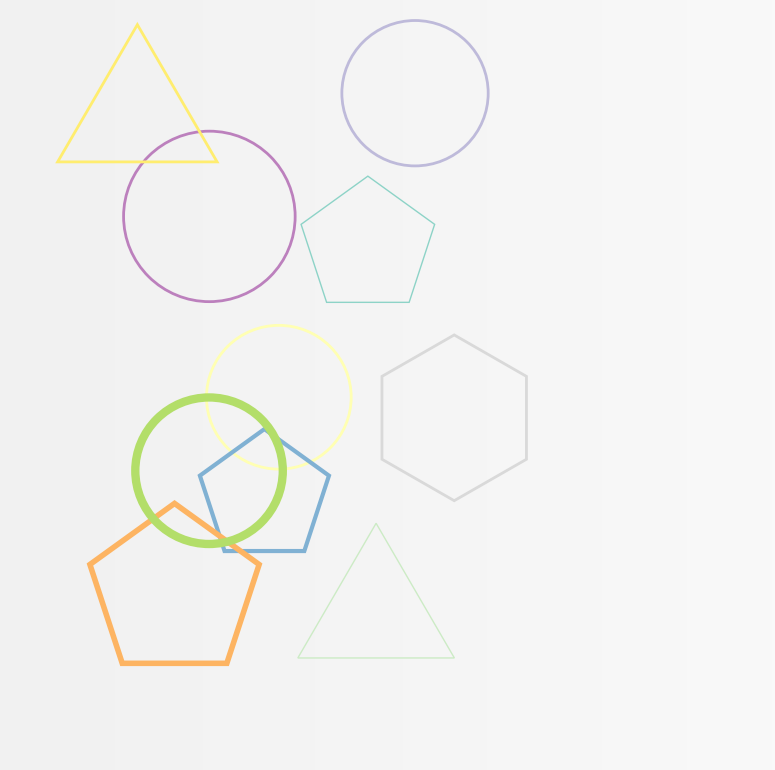[{"shape": "pentagon", "thickness": 0.5, "radius": 0.45, "center": [0.475, 0.681]}, {"shape": "circle", "thickness": 1, "radius": 0.47, "center": [0.36, 0.484]}, {"shape": "circle", "thickness": 1, "radius": 0.47, "center": [0.536, 0.879]}, {"shape": "pentagon", "thickness": 1.5, "radius": 0.44, "center": [0.341, 0.355]}, {"shape": "pentagon", "thickness": 2, "radius": 0.57, "center": [0.225, 0.231]}, {"shape": "circle", "thickness": 3, "radius": 0.48, "center": [0.27, 0.389]}, {"shape": "hexagon", "thickness": 1, "radius": 0.54, "center": [0.586, 0.457]}, {"shape": "circle", "thickness": 1, "radius": 0.55, "center": [0.27, 0.719]}, {"shape": "triangle", "thickness": 0.5, "radius": 0.58, "center": [0.485, 0.204]}, {"shape": "triangle", "thickness": 1, "radius": 0.59, "center": [0.177, 0.849]}]